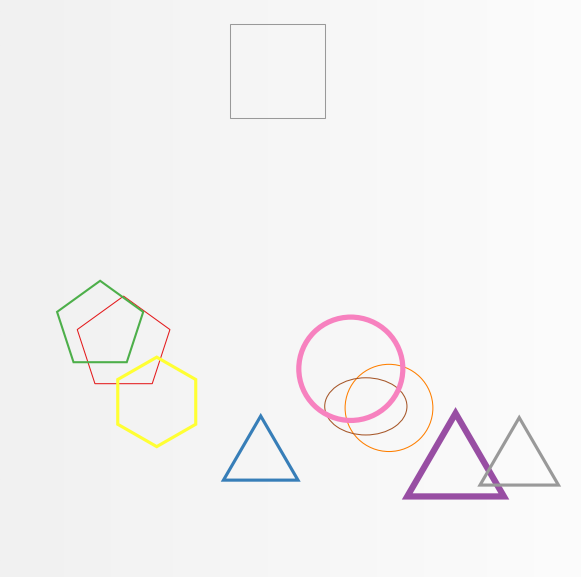[{"shape": "pentagon", "thickness": 0.5, "radius": 0.42, "center": [0.213, 0.403]}, {"shape": "triangle", "thickness": 1.5, "radius": 0.37, "center": [0.449, 0.205]}, {"shape": "pentagon", "thickness": 1, "radius": 0.39, "center": [0.172, 0.435]}, {"shape": "triangle", "thickness": 3, "radius": 0.48, "center": [0.784, 0.187]}, {"shape": "circle", "thickness": 0.5, "radius": 0.38, "center": [0.669, 0.293]}, {"shape": "hexagon", "thickness": 1.5, "radius": 0.39, "center": [0.27, 0.303]}, {"shape": "oval", "thickness": 0.5, "radius": 0.35, "center": [0.629, 0.295]}, {"shape": "circle", "thickness": 2.5, "radius": 0.45, "center": [0.604, 0.361]}, {"shape": "triangle", "thickness": 1.5, "radius": 0.39, "center": [0.893, 0.198]}, {"shape": "square", "thickness": 0.5, "radius": 0.41, "center": [0.477, 0.876]}]